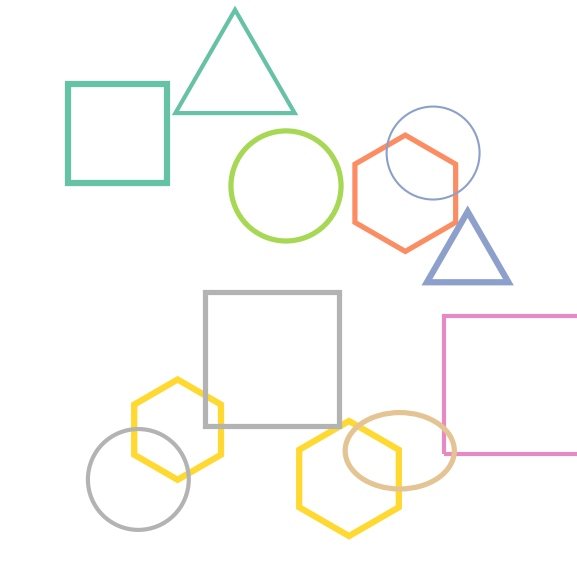[{"shape": "triangle", "thickness": 2, "radius": 0.6, "center": [0.407, 0.863]}, {"shape": "square", "thickness": 3, "radius": 0.43, "center": [0.204, 0.769]}, {"shape": "hexagon", "thickness": 2.5, "radius": 0.5, "center": [0.702, 0.664]}, {"shape": "triangle", "thickness": 3, "radius": 0.41, "center": [0.81, 0.551]}, {"shape": "circle", "thickness": 1, "radius": 0.4, "center": [0.75, 0.734]}, {"shape": "square", "thickness": 2, "radius": 0.59, "center": [0.888, 0.332]}, {"shape": "circle", "thickness": 2.5, "radius": 0.48, "center": [0.495, 0.677]}, {"shape": "hexagon", "thickness": 3, "radius": 0.5, "center": [0.604, 0.171]}, {"shape": "hexagon", "thickness": 3, "radius": 0.43, "center": [0.308, 0.255]}, {"shape": "oval", "thickness": 2.5, "radius": 0.47, "center": [0.692, 0.219]}, {"shape": "square", "thickness": 2.5, "radius": 0.58, "center": [0.471, 0.377]}, {"shape": "circle", "thickness": 2, "radius": 0.44, "center": [0.24, 0.169]}]